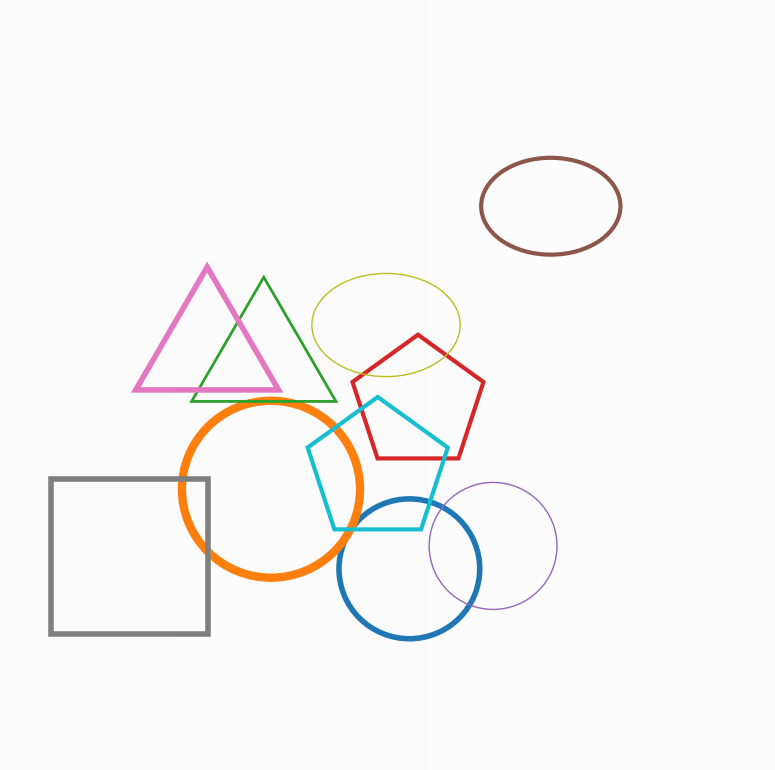[{"shape": "circle", "thickness": 2, "radius": 0.45, "center": [0.528, 0.261]}, {"shape": "circle", "thickness": 3, "radius": 0.57, "center": [0.35, 0.365]}, {"shape": "triangle", "thickness": 1, "radius": 0.54, "center": [0.34, 0.532]}, {"shape": "pentagon", "thickness": 1.5, "radius": 0.44, "center": [0.539, 0.476]}, {"shape": "circle", "thickness": 0.5, "radius": 0.41, "center": [0.636, 0.291]}, {"shape": "oval", "thickness": 1.5, "radius": 0.45, "center": [0.711, 0.732]}, {"shape": "triangle", "thickness": 2, "radius": 0.53, "center": [0.267, 0.547]}, {"shape": "square", "thickness": 2, "radius": 0.5, "center": [0.167, 0.277]}, {"shape": "oval", "thickness": 0.5, "radius": 0.48, "center": [0.498, 0.578]}, {"shape": "pentagon", "thickness": 1.5, "radius": 0.48, "center": [0.487, 0.389]}]